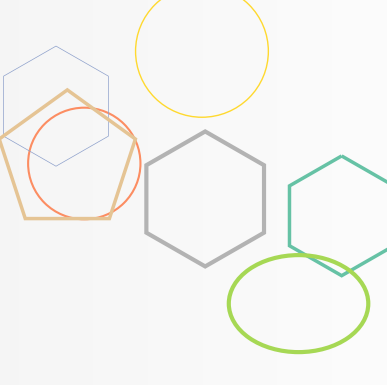[{"shape": "hexagon", "thickness": 2.5, "radius": 0.78, "center": [0.882, 0.439]}, {"shape": "circle", "thickness": 1.5, "radius": 0.72, "center": [0.218, 0.575]}, {"shape": "hexagon", "thickness": 0.5, "radius": 0.78, "center": [0.145, 0.724]}, {"shape": "oval", "thickness": 3, "radius": 0.9, "center": [0.77, 0.211]}, {"shape": "circle", "thickness": 1, "radius": 0.86, "center": [0.521, 0.867]}, {"shape": "pentagon", "thickness": 2.5, "radius": 0.92, "center": [0.174, 0.582]}, {"shape": "hexagon", "thickness": 3, "radius": 0.88, "center": [0.53, 0.483]}]